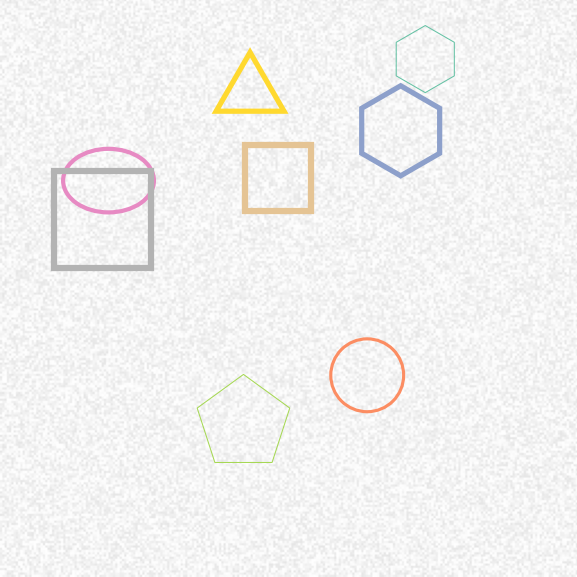[{"shape": "hexagon", "thickness": 0.5, "radius": 0.29, "center": [0.736, 0.897]}, {"shape": "circle", "thickness": 1.5, "radius": 0.32, "center": [0.636, 0.349]}, {"shape": "hexagon", "thickness": 2.5, "radius": 0.39, "center": [0.694, 0.773]}, {"shape": "oval", "thickness": 2, "radius": 0.39, "center": [0.188, 0.686]}, {"shape": "pentagon", "thickness": 0.5, "radius": 0.42, "center": [0.422, 0.267]}, {"shape": "triangle", "thickness": 2.5, "radius": 0.34, "center": [0.433, 0.84]}, {"shape": "square", "thickness": 3, "radius": 0.29, "center": [0.482, 0.691]}, {"shape": "square", "thickness": 3, "radius": 0.42, "center": [0.177, 0.618]}]